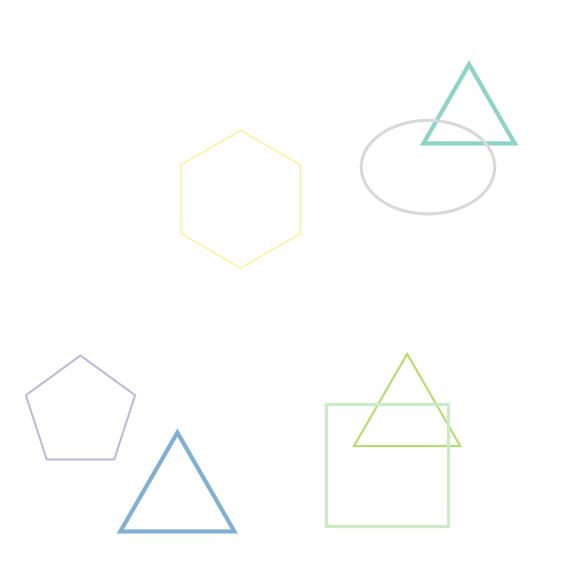[{"shape": "triangle", "thickness": 2, "radius": 0.46, "center": [0.812, 0.796]}, {"shape": "pentagon", "thickness": 1, "radius": 0.5, "center": [0.139, 0.284]}, {"shape": "triangle", "thickness": 2, "radius": 0.57, "center": [0.307, 0.136]}, {"shape": "triangle", "thickness": 1, "radius": 0.53, "center": [0.705, 0.28]}, {"shape": "oval", "thickness": 1.5, "radius": 0.58, "center": [0.741, 0.71]}, {"shape": "square", "thickness": 1.5, "radius": 0.53, "center": [0.669, 0.194]}, {"shape": "hexagon", "thickness": 0.5, "radius": 0.6, "center": [0.417, 0.654]}]